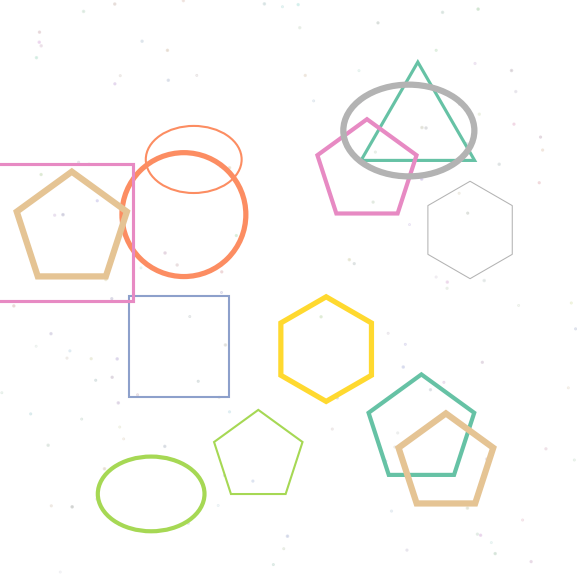[{"shape": "pentagon", "thickness": 2, "radius": 0.48, "center": [0.73, 0.255]}, {"shape": "triangle", "thickness": 1.5, "radius": 0.57, "center": [0.723, 0.778]}, {"shape": "circle", "thickness": 2.5, "radius": 0.54, "center": [0.318, 0.628]}, {"shape": "oval", "thickness": 1, "radius": 0.41, "center": [0.335, 0.723]}, {"shape": "square", "thickness": 1, "radius": 0.44, "center": [0.31, 0.399]}, {"shape": "pentagon", "thickness": 2, "radius": 0.45, "center": [0.635, 0.702]}, {"shape": "square", "thickness": 1.5, "radius": 0.59, "center": [0.112, 0.597]}, {"shape": "pentagon", "thickness": 1, "radius": 0.4, "center": [0.447, 0.209]}, {"shape": "oval", "thickness": 2, "radius": 0.46, "center": [0.262, 0.144]}, {"shape": "hexagon", "thickness": 2.5, "radius": 0.45, "center": [0.565, 0.395]}, {"shape": "pentagon", "thickness": 3, "radius": 0.43, "center": [0.772, 0.197]}, {"shape": "pentagon", "thickness": 3, "radius": 0.5, "center": [0.124, 0.602]}, {"shape": "oval", "thickness": 3, "radius": 0.57, "center": [0.708, 0.773]}, {"shape": "hexagon", "thickness": 0.5, "radius": 0.42, "center": [0.814, 0.601]}]